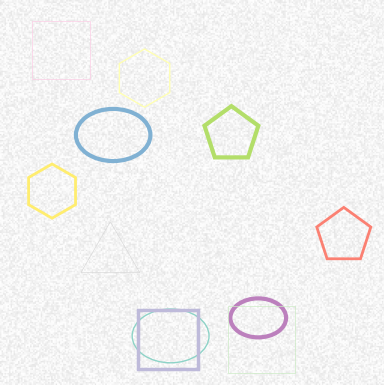[{"shape": "oval", "thickness": 1, "radius": 0.5, "center": [0.443, 0.128]}, {"shape": "hexagon", "thickness": 1, "radius": 0.38, "center": [0.375, 0.797]}, {"shape": "square", "thickness": 2.5, "radius": 0.39, "center": [0.436, 0.118]}, {"shape": "pentagon", "thickness": 2, "radius": 0.37, "center": [0.893, 0.388]}, {"shape": "oval", "thickness": 3, "radius": 0.48, "center": [0.294, 0.649]}, {"shape": "pentagon", "thickness": 3, "radius": 0.37, "center": [0.601, 0.651]}, {"shape": "square", "thickness": 0.5, "radius": 0.38, "center": [0.159, 0.871]}, {"shape": "triangle", "thickness": 0.5, "radius": 0.44, "center": [0.287, 0.336]}, {"shape": "oval", "thickness": 3, "radius": 0.36, "center": [0.671, 0.174]}, {"shape": "square", "thickness": 0.5, "radius": 0.43, "center": [0.679, 0.118]}, {"shape": "hexagon", "thickness": 2, "radius": 0.35, "center": [0.135, 0.504]}]